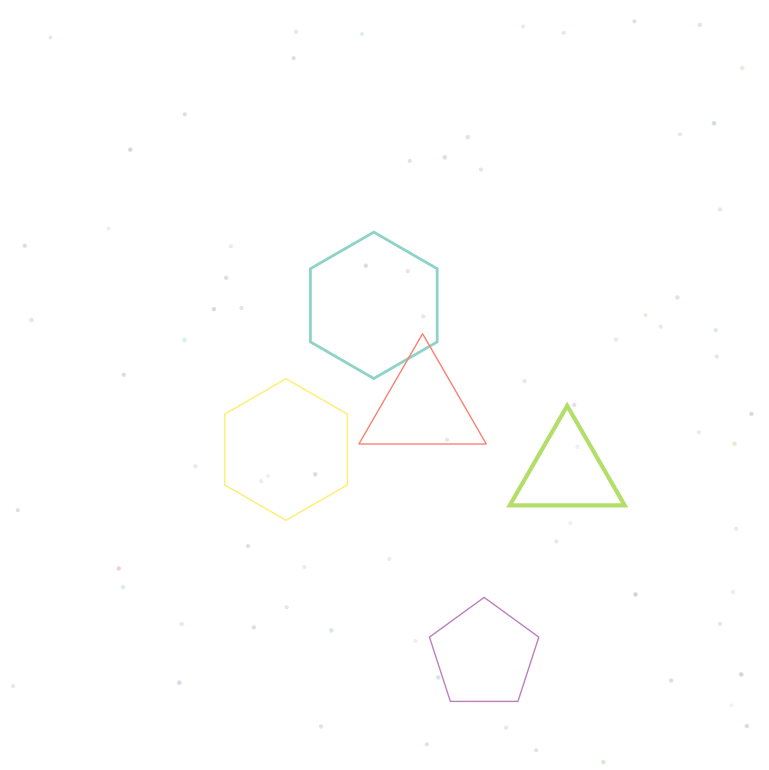[{"shape": "hexagon", "thickness": 1, "radius": 0.48, "center": [0.485, 0.603]}, {"shape": "triangle", "thickness": 0.5, "radius": 0.48, "center": [0.549, 0.471]}, {"shape": "triangle", "thickness": 1.5, "radius": 0.43, "center": [0.737, 0.387]}, {"shape": "pentagon", "thickness": 0.5, "radius": 0.37, "center": [0.629, 0.149]}, {"shape": "hexagon", "thickness": 0.5, "radius": 0.46, "center": [0.371, 0.416]}]